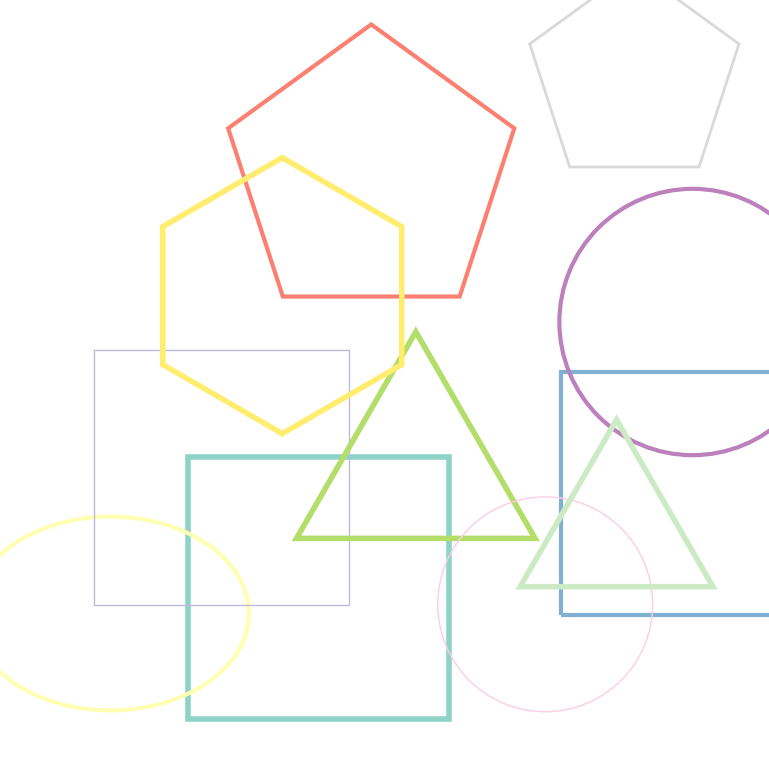[{"shape": "square", "thickness": 2, "radius": 0.85, "center": [0.414, 0.236]}, {"shape": "oval", "thickness": 1.5, "radius": 0.9, "center": [0.143, 0.203]}, {"shape": "square", "thickness": 0.5, "radius": 0.83, "center": [0.288, 0.38]}, {"shape": "pentagon", "thickness": 1.5, "radius": 0.98, "center": [0.482, 0.773]}, {"shape": "square", "thickness": 1.5, "radius": 0.79, "center": [0.886, 0.359]}, {"shape": "triangle", "thickness": 2, "radius": 0.89, "center": [0.54, 0.39]}, {"shape": "circle", "thickness": 0.5, "radius": 0.7, "center": [0.708, 0.215]}, {"shape": "pentagon", "thickness": 1, "radius": 0.71, "center": [0.824, 0.899]}, {"shape": "circle", "thickness": 1.5, "radius": 0.86, "center": [0.899, 0.582]}, {"shape": "triangle", "thickness": 2, "radius": 0.72, "center": [0.801, 0.31]}, {"shape": "hexagon", "thickness": 2, "radius": 0.9, "center": [0.367, 0.616]}]